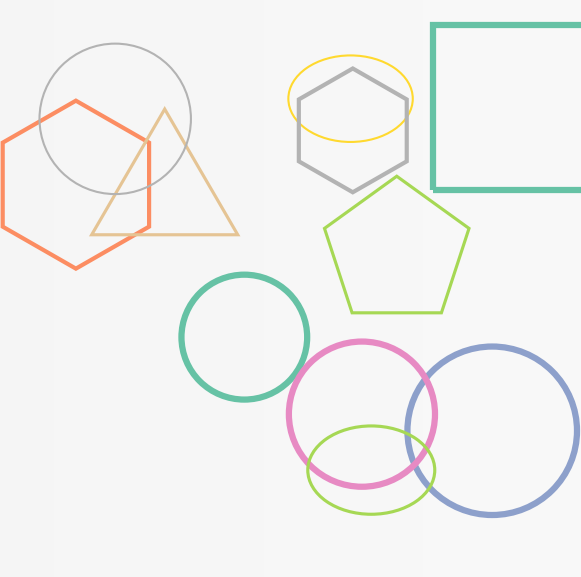[{"shape": "circle", "thickness": 3, "radius": 0.54, "center": [0.42, 0.415]}, {"shape": "square", "thickness": 3, "radius": 0.72, "center": [0.888, 0.813]}, {"shape": "hexagon", "thickness": 2, "radius": 0.73, "center": [0.131, 0.679]}, {"shape": "circle", "thickness": 3, "radius": 0.73, "center": [0.847, 0.253]}, {"shape": "circle", "thickness": 3, "radius": 0.63, "center": [0.623, 0.282]}, {"shape": "pentagon", "thickness": 1.5, "radius": 0.65, "center": [0.683, 0.563]}, {"shape": "oval", "thickness": 1.5, "radius": 0.55, "center": [0.639, 0.185]}, {"shape": "oval", "thickness": 1, "radius": 0.54, "center": [0.603, 0.828]}, {"shape": "triangle", "thickness": 1.5, "radius": 0.73, "center": [0.283, 0.665]}, {"shape": "circle", "thickness": 1, "radius": 0.65, "center": [0.198, 0.793]}, {"shape": "hexagon", "thickness": 2, "radius": 0.54, "center": [0.607, 0.773]}]